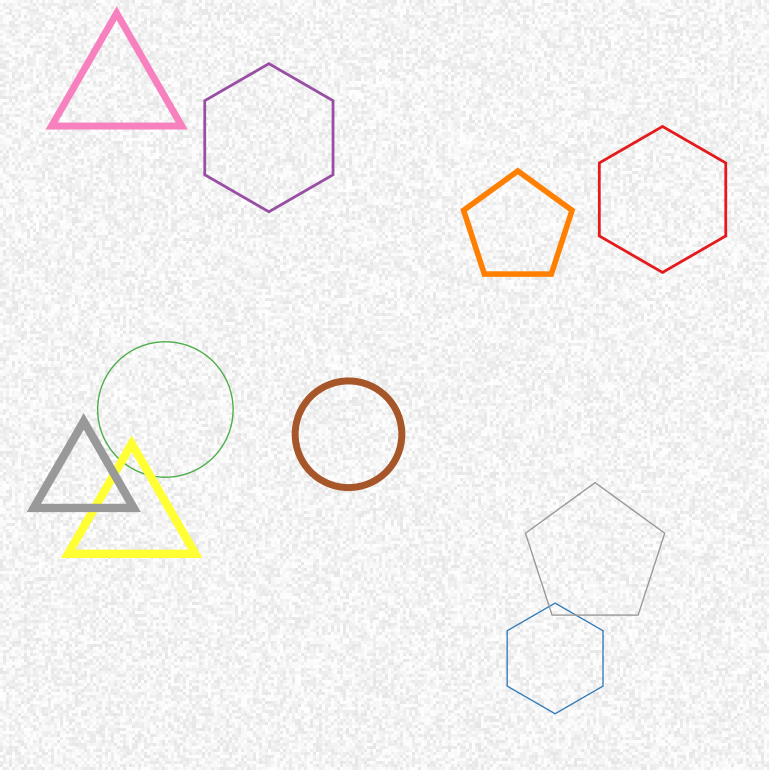[{"shape": "hexagon", "thickness": 1, "radius": 0.47, "center": [0.86, 0.741]}, {"shape": "hexagon", "thickness": 0.5, "radius": 0.36, "center": [0.721, 0.145]}, {"shape": "circle", "thickness": 0.5, "radius": 0.44, "center": [0.215, 0.468]}, {"shape": "hexagon", "thickness": 1, "radius": 0.48, "center": [0.349, 0.821]}, {"shape": "pentagon", "thickness": 2, "radius": 0.37, "center": [0.673, 0.704]}, {"shape": "triangle", "thickness": 3, "radius": 0.48, "center": [0.171, 0.328]}, {"shape": "circle", "thickness": 2.5, "radius": 0.35, "center": [0.453, 0.436]}, {"shape": "triangle", "thickness": 2.5, "radius": 0.49, "center": [0.151, 0.885]}, {"shape": "pentagon", "thickness": 0.5, "radius": 0.48, "center": [0.773, 0.278]}, {"shape": "triangle", "thickness": 3, "radius": 0.37, "center": [0.109, 0.378]}]